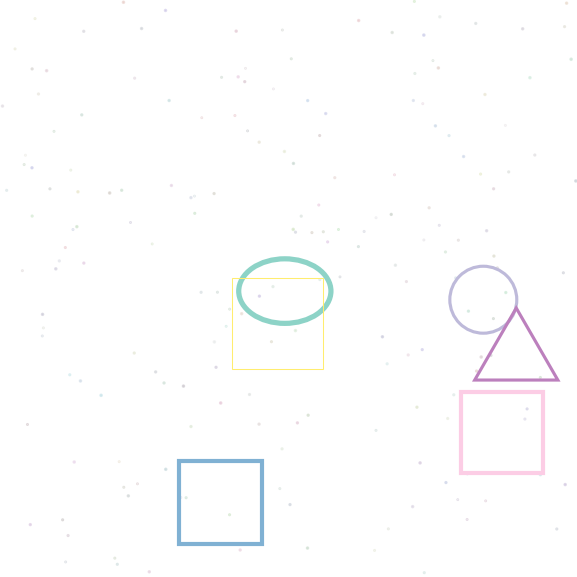[{"shape": "oval", "thickness": 2.5, "radius": 0.4, "center": [0.493, 0.495]}, {"shape": "circle", "thickness": 1.5, "radius": 0.29, "center": [0.837, 0.48]}, {"shape": "square", "thickness": 2, "radius": 0.36, "center": [0.381, 0.129]}, {"shape": "square", "thickness": 2, "radius": 0.35, "center": [0.869, 0.25]}, {"shape": "triangle", "thickness": 1.5, "radius": 0.42, "center": [0.894, 0.383]}, {"shape": "square", "thickness": 0.5, "radius": 0.39, "center": [0.48, 0.439]}]